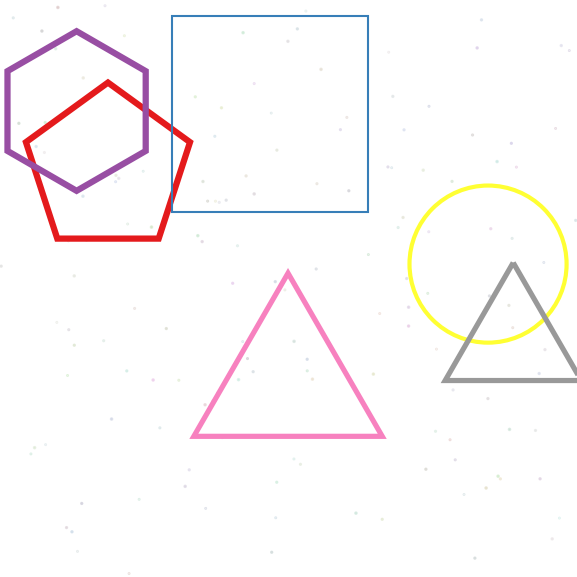[{"shape": "pentagon", "thickness": 3, "radius": 0.75, "center": [0.187, 0.707]}, {"shape": "square", "thickness": 1, "radius": 0.85, "center": [0.468, 0.802]}, {"shape": "hexagon", "thickness": 3, "radius": 0.69, "center": [0.133, 0.807]}, {"shape": "circle", "thickness": 2, "radius": 0.68, "center": [0.845, 0.542]}, {"shape": "triangle", "thickness": 2.5, "radius": 0.94, "center": [0.499, 0.338]}, {"shape": "triangle", "thickness": 2.5, "radius": 0.68, "center": [0.889, 0.408]}]